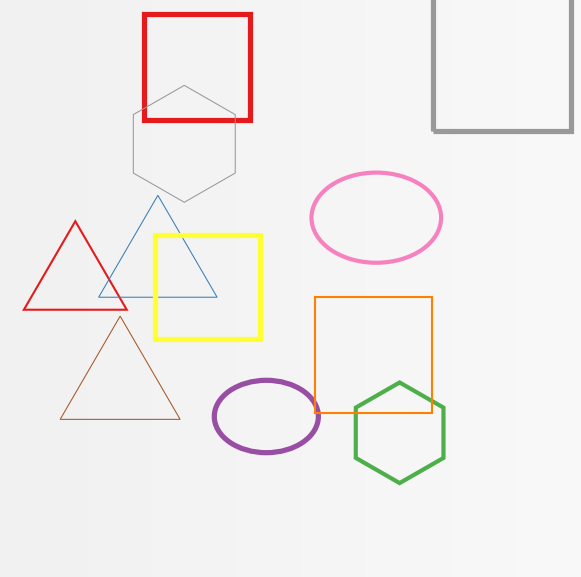[{"shape": "square", "thickness": 2.5, "radius": 0.46, "center": [0.338, 0.883]}, {"shape": "triangle", "thickness": 1, "radius": 0.51, "center": [0.13, 0.514]}, {"shape": "triangle", "thickness": 0.5, "radius": 0.59, "center": [0.272, 0.543]}, {"shape": "hexagon", "thickness": 2, "radius": 0.44, "center": [0.688, 0.25]}, {"shape": "oval", "thickness": 2.5, "radius": 0.45, "center": [0.458, 0.278]}, {"shape": "square", "thickness": 1, "radius": 0.5, "center": [0.642, 0.384]}, {"shape": "square", "thickness": 2.5, "radius": 0.45, "center": [0.357, 0.501]}, {"shape": "triangle", "thickness": 0.5, "radius": 0.6, "center": [0.207, 0.333]}, {"shape": "oval", "thickness": 2, "radius": 0.56, "center": [0.647, 0.622]}, {"shape": "square", "thickness": 2.5, "radius": 0.6, "center": [0.864, 0.891]}, {"shape": "hexagon", "thickness": 0.5, "radius": 0.51, "center": [0.317, 0.75]}]